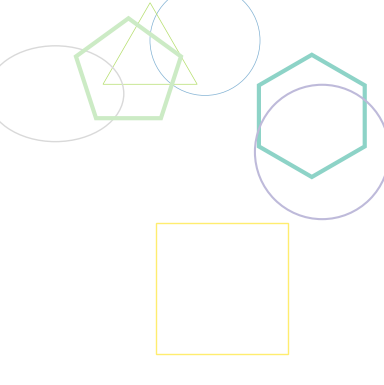[{"shape": "hexagon", "thickness": 3, "radius": 0.79, "center": [0.81, 0.699]}, {"shape": "circle", "thickness": 1.5, "radius": 0.87, "center": [0.837, 0.605]}, {"shape": "circle", "thickness": 0.5, "radius": 0.71, "center": [0.532, 0.895]}, {"shape": "triangle", "thickness": 0.5, "radius": 0.71, "center": [0.39, 0.852]}, {"shape": "oval", "thickness": 1, "radius": 0.89, "center": [0.144, 0.757]}, {"shape": "pentagon", "thickness": 3, "radius": 0.72, "center": [0.334, 0.809]}, {"shape": "square", "thickness": 1, "radius": 0.85, "center": [0.576, 0.251]}]